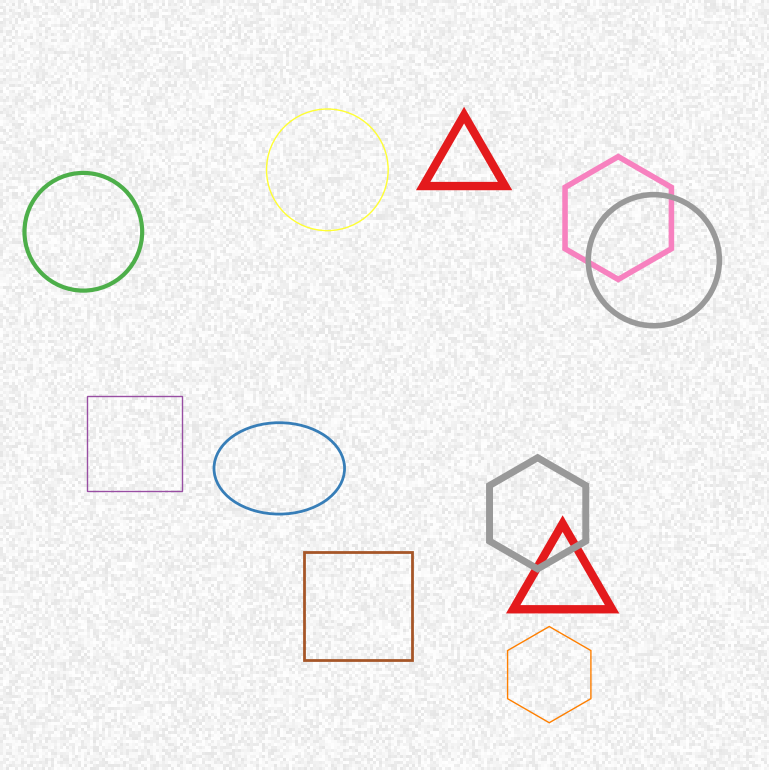[{"shape": "triangle", "thickness": 3, "radius": 0.31, "center": [0.603, 0.789]}, {"shape": "triangle", "thickness": 3, "radius": 0.37, "center": [0.731, 0.246]}, {"shape": "oval", "thickness": 1, "radius": 0.42, "center": [0.363, 0.392]}, {"shape": "circle", "thickness": 1.5, "radius": 0.38, "center": [0.108, 0.699]}, {"shape": "square", "thickness": 0.5, "radius": 0.31, "center": [0.174, 0.424]}, {"shape": "hexagon", "thickness": 0.5, "radius": 0.31, "center": [0.713, 0.124]}, {"shape": "circle", "thickness": 0.5, "radius": 0.39, "center": [0.425, 0.779]}, {"shape": "square", "thickness": 1, "radius": 0.35, "center": [0.465, 0.213]}, {"shape": "hexagon", "thickness": 2, "radius": 0.4, "center": [0.803, 0.717]}, {"shape": "hexagon", "thickness": 2.5, "radius": 0.36, "center": [0.698, 0.333]}, {"shape": "circle", "thickness": 2, "radius": 0.43, "center": [0.849, 0.662]}]